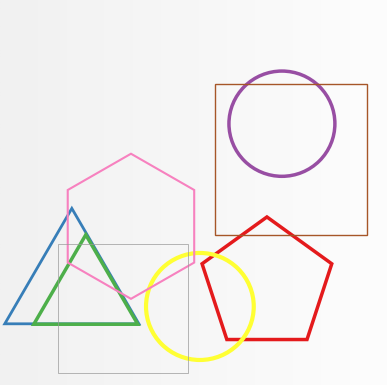[{"shape": "pentagon", "thickness": 2.5, "radius": 0.88, "center": [0.689, 0.26]}, {"shape": "triangle", "thickness": 2, "radius": 1.0, "center": [0.185, 0.259]}, {"shape": "triangle", "thickness": 2.5, "radius": 0.77, "center": [0.221, 0.235]}, {"shape": "circle", "thickness": 2.5, "radius": 0.68, "center": [0.728, 0.679]}, {"shape": "circle", "thickness": 3, "radius": 0.69, "center": [0.516, 0.204]}, {"shape": "square", "thickness": 1, "radius": 0.98, "center": [0.751, 0.585]}, {"shape": "hexagon", "thickness": 1.5, "radius": 0.94, "center": [0.338, 0.412]}, {"shape": "square", "thickness": 0.5, "radius": 0.84, "center": [0.317, 0.199]}]